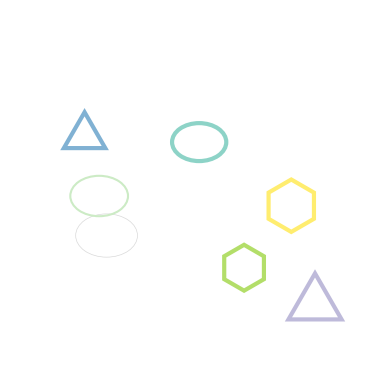[{"shape": "oval", "thickness": 3, "radius": 0.35, "center": [0.517, 0.631]}, {"shape": "triangle", "thickness": 3, "radius": 0.4, "center": [0.818, 0.21]}, {"shape": "triangle", "thickness": 3, "radius": 0.31, "center": [0.22, 0.646]}, {"shape": "hexagon", "thickness": 3, "radius": 0.3, "center": [0.634, 0.305]}, {"shape": "oval", "thickness": 0.5, "radius": 0.4, "center": [0.277, 0.388]}, {"shape": "oval", "thickness": 1.5, "radius": 0.37, "center": [0.258, 0.491]}, {"shape": "hexagon", "thickness": 3, "radius": 0.34, "center": [0.757, 0.466]}]